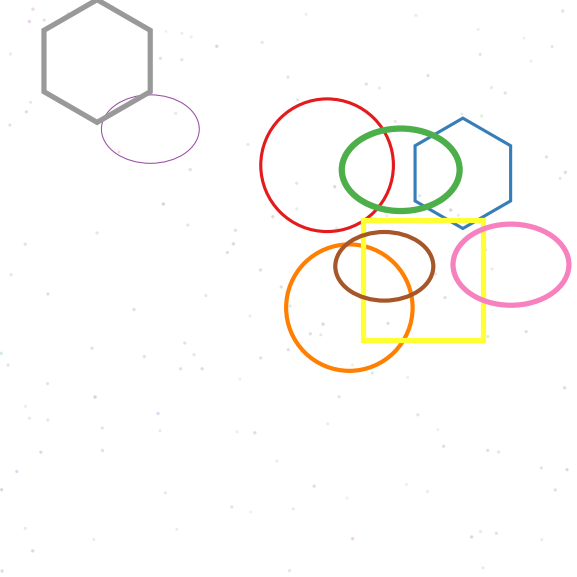[{"shape": "circle", "thickness": 1.5, "radius": 0.57, "center": [0.566, 0.713]}, {"shape": "hexagon", "thickness": 1.5, "radius": 0.48, "center": [0.801, 0.699]}, {"shape": "oval", "thickness": 3, "radius": 0.51, "center": [0.694, 0.705]}, {"shape": "oval", "thickness": 0.5, "radius": 0.42, "center": [0.26, 0.776]}, {"shape": "circle", "thickness": 2, "radius": 0.55, "center": [0.605, 0.466]}, {"shape": "square", "thickness": 2.5, "radius": 0.52, "center": [0.732, 0.515]}, {"shape": "oval", "thickness": 2, "radius": 0.42, "center": [0.665, 0.538]}, {"shape": "oval", "thickness": 2.5, "radius": 0.5, "center": [0.885, 0.541]}, {"shape": "hexagon", "thickness": 2.5, "radius": 0.53, "center": [0.168, 0.893]}]